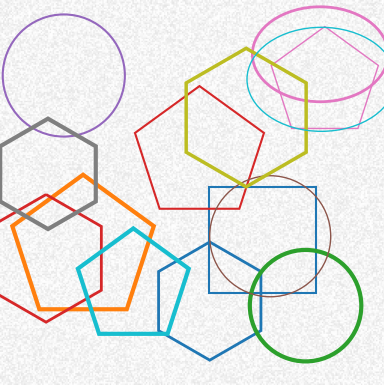[{"shape": "hexagon", "thickness": 2, "radius": 0.77, "center": [0.545, 0.218]}, {"shape": "square", "thickness": 1.5, "radius": 0.69, "center": [0.683, 0.377]}, {"shape": "pentagon", "thickness": 3, "radius": 0.97, "center": [0.216, 0.353]}, {"shape": "circle", "thickness": 3, "radius": 0.72, "center": [0.794, 0.206]}, {"shape": "pentagon", "thickness": 1.5, "radius": 0.88, "center": [0.518, 0.6]}, {"shape": "hexagon", "thickness": 2, "radius": 0.83, "center": [0.12, 0.329]}, {"shape": "circle", "thickness": 1.5, "radius": 0.79, "center": [0.166, 0.804]}, {"shape": "circle", "thickness": 1, "radius": 0.79, "center": [0.702, 0.386]}, {"shape": "pentagon", "thickness": 1, "radius": 0.73, "center": [0.844, 0.785]}, {"shape": "oval", "thickness": 2, "radius": 0.88, "center": [0.832, 0.859]}, {"shape": "hexagon", "thickness": 3, "radius": 0.72, "center": [0.125, 0.548]}, {"shape": "hexagon", "thickness": 2.5, "radius": 0.9, "center": [0.639, 0.695]}, {"shape": "pentagon", "thickness": 3, "radius": 0.76, "center": [0.346, 0.255]}, {"shape": "oval", "thickness": 1, "radius": 0.96, "center": [0.835, 0.794]}]